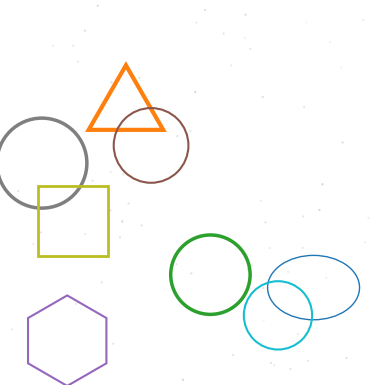[{"shape": "oval", "thickness": 1, "radius": 0.6, "center": [0.814, 0.253]}, {"shape": "triangle", "thickness": 3, "radius": 0.56, "center": [0.327, 0.719]}, {"shape": "circle", "thickness": 2.5, "radius": 0.52, "center": [0.547, 0.287]}, {"shape": "hexagon", "thickness": 1.5, "radius": 0.59, "center": [0.175, 0.115]}, {"shape": "circle", "thickness": 1.5, "radius": 0.49, "center": [0.392, 0.622]}, {"shape": "circle", "thickness": 2.5, "radius": 0.58, "center": [0.109, 0.576]}, {"shape": "square", "thickness": 2, "radius": 0.45, "center": [0.189, 0.427]}, {"shape": "circle", "thickness": 1.5, "radius": 0.44, "center": [0.722, 0.181]}]